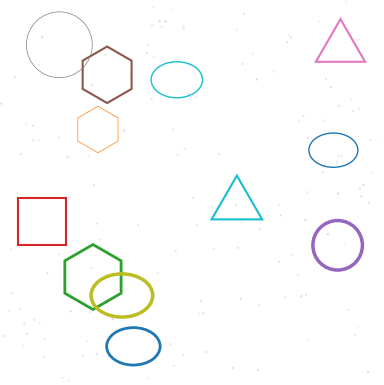[{"shape": "oval", "thickness": 1, "radius": 0.32, "center": [0.866, 0.61]}, {"shape": "oval", "thickness": 2, "radius": 0.35, "center": [0.346, 0.1]}, {"shape": "hexagon", "thickness": 0.5, "radius": 0.3, "center": [0.254, 0.664]}, {"shape": "hexagon", "thickness": 2, "radius": 0.42, "center": [0.241, 0.281]}, {"shape": "square", "thickness": 1.5, "radius": 0.31, "center": [0.109, 0.424]}, {"shape": "circle", "thickness": 2.5, "radius": 0.32, "center": [0.877, 0.363]}, {"shape": "hexagon", "thickness": 1.5, "radius": 0.37, "center": [0.278, 0.806]}, {"shape": "triangle", "thickness": 1.5, "radius": 0.37, "center": [0.884, 0.876]}, {"shape": "circle", "thickness": 0.5, "radius": 0.43, "center": [0.154, 0.884]}, {"shape": "oval", "thickness": 2.5, "radius": 0.4, "center": [0.317, 0.233]}, {"shape": "oval", "thickness": 1, "radius": 0.33, "center": [0.459, 0.793]}, {"shape": "triangle", "thickness": 1.5, "radius": 0.38, "center": [0.615, 0.468]}]